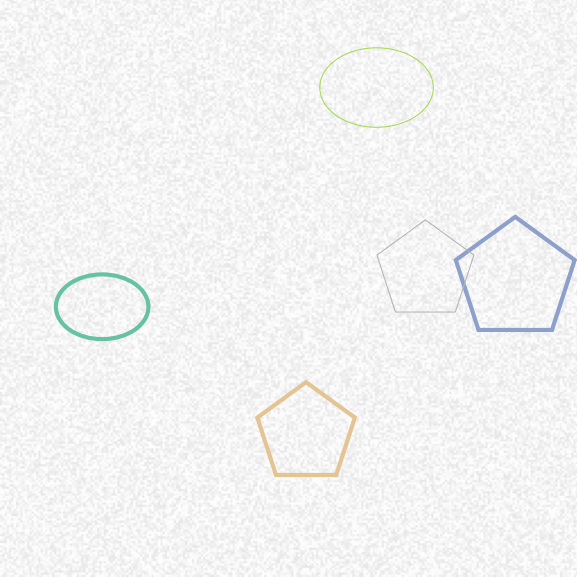[{"shape": "oval", "thickness": 2, "radius": 0.4, "center": [0.177, 0.468]}, {"shape": "pentagon", "thickness": 2, "radius": 0.54, "center": [0.892, 0.515]}, {"shape": "oval", "thickness": 0.5, "radius": 0.49, "center": [0.652, 0.848]}, {"shape": "pentagon", "thickness": 2, "radius": 0.44, "center": [0.53, 0.249]}, {"shape": "pentagon", "thickness": 0.5, "radius": 0.44, "center": [0.737, 0.53]}]